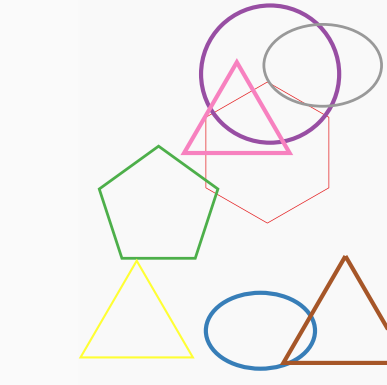[{"shape": "hexagon", "thickness": 0.5, "radius": 0.92, "center": [0.69, 0.604]}, {"shape": "oval", "thickness": 3, "radius": 0.7, "center": [0.672, 0.141]}, {"shape": "pentagon", "thickness": 2, "radius": 0.8, "center": [0.409, 0.459]}, {"shape": "circle", "thickness": 3, "radius": 0.89, "center": [0.697, 0.808]}, {"shape": "triangle", "thickness": 1.5, "radius": 0.84, "center": [0.353, 0.155]}, {"shape": "triangle", "thickness": 3, "radius": 0.92, "center": [0.891, 0.15]}, {"shape": "triangle", "thickness": 3, "radius": 0.79, "center": [0.611, 0.681]}, {"shape": "oval", "thickness": 2, "radius": 0.76, "center": [0.833, 0.83]}]